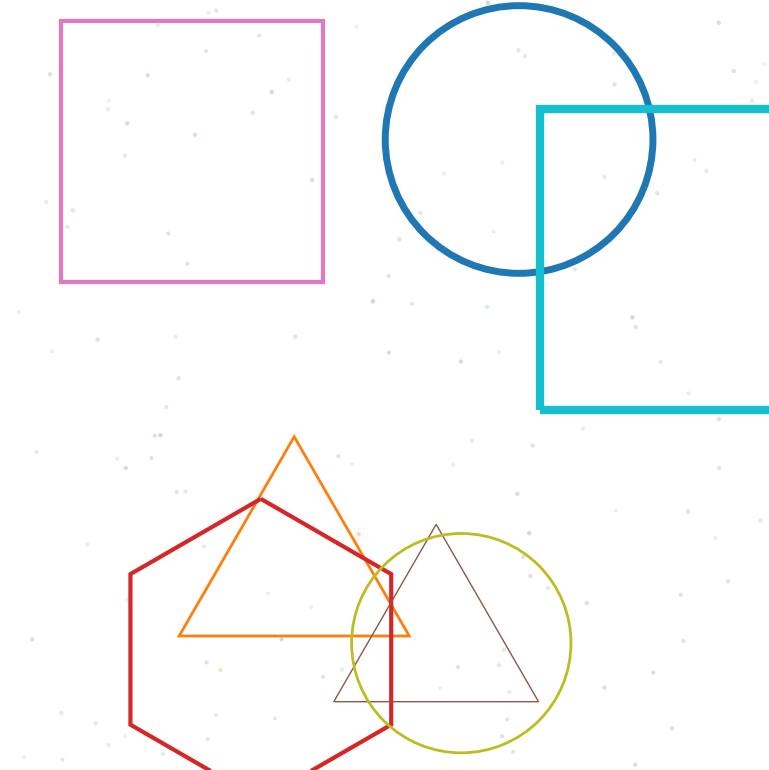[{"shape": "circle", "thickness": 2.5, "radius": 0.87, "center": [0.674, 0.819]}, {"shape": "triangle", "thickness": 1, "radius": 0.86, "center": [0.382, 0.26]}, {"shape": "hexagon", "thickness": 1.5, "radius": 0.98, "center": [0.339, 0.157]}, {"shape": "triangle", "thickness": 0.5, "radius": 0.77, "center": [0.566, 0.165]}, {"shape": "square", "thickness": 1.5, "radius": 0.85, "center": [0.249, 0.803]}, {"shape": "circle", "thickness": 1, "radius": 0.71, "center": [0.599, 0.165]}, {"shape": "square", "thickness": 3, "radius": 0.98, "center": [0.896, 0.663]}]